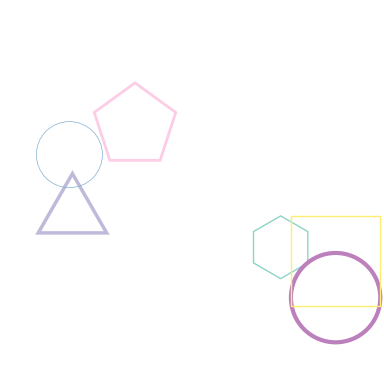[{"shape": "hexagon", "thickness": 1, "radius": 0.41, "center": [0.729, 0.358]}, {"shape": "triangle", "thickness": 2.5, "radius": 0.51, "center": [0.188, 0.446]}, {"shape": "circle", "thickness": 0.5, "radius": 0.43, "center": [0.18, 0.598]}, {"shape": "pentagon", "thickness": 2, "radius": 0.56, "center": [0.351, 0.674]}, {"shape": "circle", "thickness": 3, "radius": 0.58, "center": [0.872, 0.227]}, {"shape": "square", "thickness": 1, "radius": 0.58, "center": [0.871, 0.322]}]